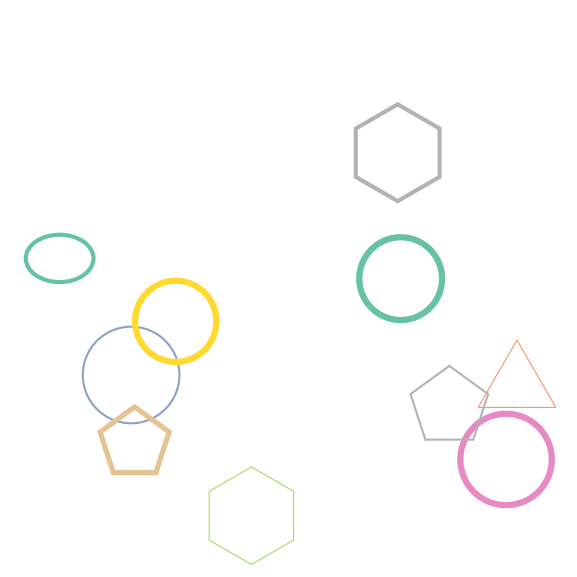[{"shape": "circle", "thickness": 3, "radius": 0.36, "center": [0.694, 0.517]}, {"shape": "oval", "thickness": 2, "radius": 0.29, "center": [0.103, 0.552]}, {"shape": "triangle", "thickness": 0.5, "radius": 0.39, "center": [0.895, 0.333]}, {"shape": "circle", "thickness": 1, "radius": 0.42, "center": [0.227, 0.35]}, {"shape": "circle", "thickness": 3, "radius": 0.4, "center": [0.876, 0.204]}, {"shape": "hexagon", "thickness": 0.5, "radius": 0.42, "center": [0.435, 0.106]}, {"shape": "circle", "thickness": 3, "radius": 0.35, "center": [0.304, 0.443]}, {"shape": "pentagon", "thickness": 2.5, "radius": 0.31, "center": [0.233, 0.232]}, {"shape": "pentagon", "thickness": 1, "radius": 0.35, "center": [0.778, 0.295]}, {"shape": "hexagon", "thickness": 2, "radius": 0.42, "center": [0.689, 0.735]}]